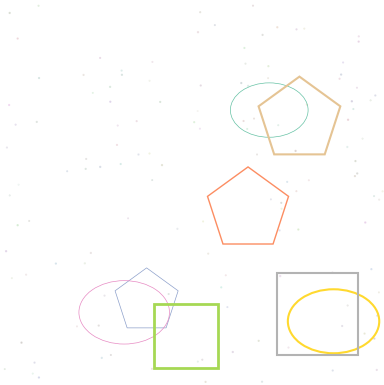[{"shape": "oval", "thickness": 0.5, "radius": 0.5, "center": [0.699, 0.714]}, {"shape": "pentagon", "thickness": 1, "radius": 0.55, "center": [0.644, 0.456]}, {"shape": "pentagon", "thickness": 0.5, "radius": 0.43, "center": [0.381, 0.218]}, {"shape": "oval", "thickness": 0.5, "radius": 0.59, "center": [0.323, 0.189]}, {"shape": "square", "thickness": 2, "radius": 0.41, "center": [0.483, 0.128]}, {"shape": "oval", "thickness": 1.5, "radius": 0.59, "center": [0.866, 0.166]}, {"shape": "pentagon", "thickness": 1.5, "radius": 0.56, "center": [0.778, 0.689]}, {"shape": "square", "thickness": 1.5, "radius": 0.53, "center": [0.824, 0.185]}]